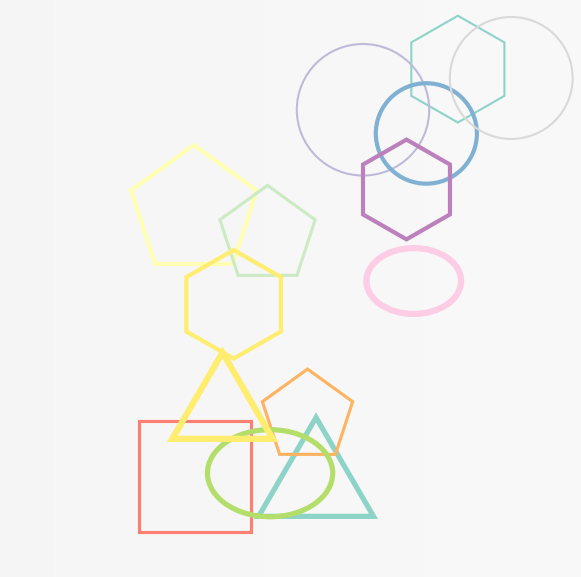[{"shape": "hexagon", "thickness": 1, "radius": 0.46, "center": [0.788, 0.879]}, {"shape": "triangle", "thickness": 2.5, "radius": 0.57, "center": [0.544, 0.162]}, {"shape": "pentagon", "thickness": 2, "radius": 0.57, "center": [0.334, 0.634]}, {"shape": "circle", "thickness": 1, "radius": 0.57, "center": [0.625, 0.809]}, {"shape": "square", "thickness": 1.5, "radius": 0.48, "center": [0.336, 0.174]}, {"shape": "circle", "thickness": 2, "radius": 0.43, "center": [0.734, 0.768]}, {"shape": "pentagon", "thickness": 1.5, "radius": 0.41, "center": [0.529, 0.278]}, {"shape": "oval", "thickness": 2.5, "radius": 0.54, "center": [0.465, 0.18]}, {"shape": "oval", "thickness": 3, "radius": 0.41, "center": [0.712, 0.512]}, {"shape": "circle", "thickness": 1, "radius": 0.53, "center": [0.88, 0.864]}, {"shape": "hexagon", "thickness": 2, "radius": 0.43, "center": [0.699, 0.671]}, {"shape": "pentagon", "thickness": 1.5, "radius": 0.43, "center": [0.46, 0.592]}, {"shape": "triangle", "thickness": 3, "radius": 0.5, "center": [0.383, 0.289]}, {"shape": "hexagon", "thickness": 2, "radius": 0.47, "center": [0.402, 0.472]}]